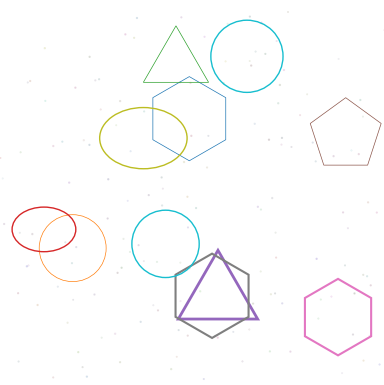[{"shape": "hexagon", "thickness": 0.5, "radius": 0.55, "center": [0.492, 0.692]}, {"shape": "circle", "thickness": 0.5, "radius": 0.43, "center": [0.189, 0.355]}, {"shape": "triangle", "thickness": 0.5, "radius": 0.49, "center": [0.457, 0.835]}, {"shape": "oval", "thickness": 1, "radius": 0.41, "center": [0.114, 0.404]}, {"shape": "triangle", "thickness": 2, "radius": 0.59, "center": [0.566, 0.231]}, {"shape": "pentagon", "thickness": 0.5, "radius": 0.48, "center": [0.898, 0.649]}, {"shape": "hexagon", "thickness": 1.5, "radius": 0.5, "center": [0.878, 0.176]}, {"shape": "hexagon", "thickness": 1.5, "radius": 0.55, "center": [0.551, 0.232]}, {"shape": "oval", "thickness": 1, "radius": 0.57, "center": [0.372, 0.641]}, {"shape": "circle", "thickness": 1, "radius": 0.47, "center": [0.641, 0.854]}, {"shape": "circle", "thickness": 1, "radius": 0.44, "center": [0.43, 0.367]}]